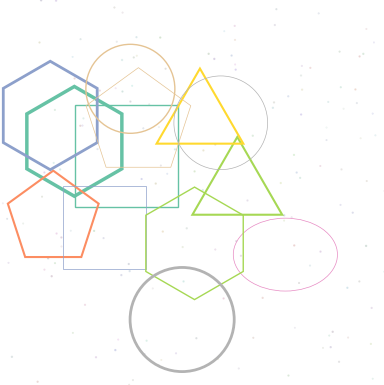[{"shape": "square", "thickness": 1, "radius": 0.67, "center": [0.329, 0.594]}, {"shape": "hexagon", "thickness": 2.5, "radius": 0.71, "center": [0.193, 0.633]}, {"shape": "pentagon", "thickness": 1.5, "radius": 0.62, "center": [0.138, 0.433]}, {"shape": "hexagon", "thickness": 2, "radius": 0.7, "center": [0.13, 0.7]}, {"shape": "square", "thickness": 0.5, "radius": 0.54, "center": [0.271, 0.409]}, {"shape": "oval", "thickness": 0.5, "radius": 0.68, "center": [0.741, 0.339]}, {"shape": "triangle", "thickness": 1.5, "radius": 0.67, "center": [0.616, 0.51]}, {"shape": "hexagon", "thickness": 1, "radius": 0.73, "center": [0.505, 0.368]}, {"shape": "triangle", "thickness": 1.5, "radius": 0.65, "center": [0.519, 0.692]}, {"shape": "circle", "thickness": 1, "radius": 0.58, "center": [0.339, 0.769]}, {"shape": "pentagon", "thickness": 0.5, "radius": 0.72, "center": [0.36, 0.681]}, {"shape": "circle", "thickness": 0.5, "radius": 0.61, "center": [0.573, 0.681]}, {"shape": "circle", "thickness": 2, "radius": 0.68, "center": [0.473, 0.17]}]